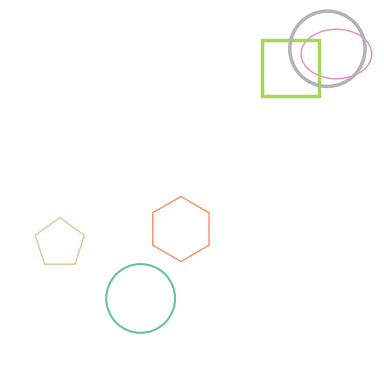[{"shape": "circle", "thickness": 1.5, "radius": 0.45, "center": [0.365, 0.225]}, {"shape": "hexagon", "thickness": 1, "radius": 0.42, "center": [0.47, 0.405]}, {"shape": "oval", "thickness": 1, "radius": 0.46, "center": [0.874, 0.86]}, {"shape": "square", "thickness": 2.5, "radius": 0.37, "center": [0.754, 0.823]}, {"shape": "pentagon", "thickness": 1, "radius": 0.34, "center": [0.155, 0.368]}, {"shape": "circle", "thickness": 2.5, "radius": 0.49, "center": [0.85, 0.873]}]